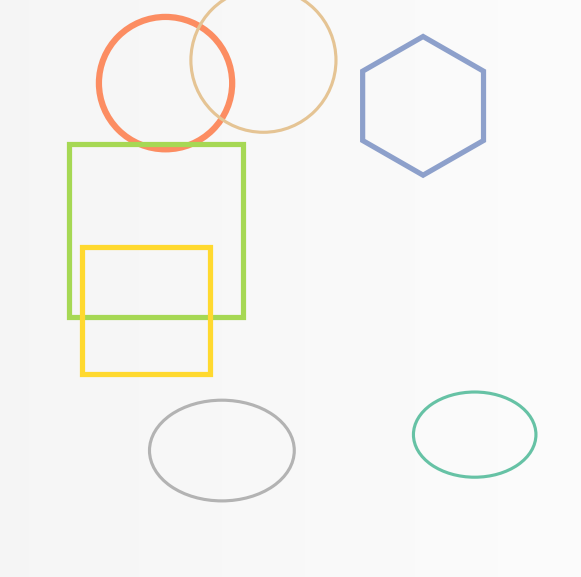[{"shape": "oval", "thickness": 1.5, "radius": 0.53, "center": [0.817, 0.247]}, {"shape": "circle", "thickness": 3, "radius": 0.57, "center": [0.285, 0.855]}, {"shape": "hexagon", "thickness": 2.5, "radius": 0.6, "center": [0.728, 0.816]}, {"shape": "square", "thickness": 2.5, "radius": 0.75, "center": [0.268, 0.6]}, {"shape": "square", "thickness": 2.5, "radius": 0.55, "center": [0.251, 0.461]}, {"shape": "circle", "thickness": 1.5, "radius": 0.62, "center": [0.453, 0.895]}, {"shape": "oval", "thickness": 1.5, "radius": 0.62, "center": [0.382, 0.219]}]